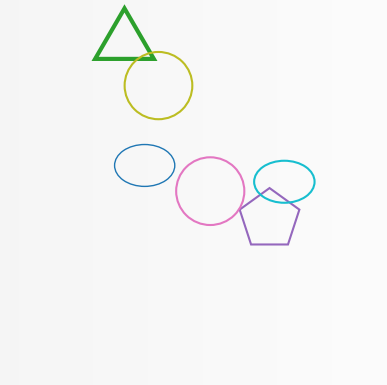[{"shape": "oval", "thickness": 1, "radius": 0.39, "center": [0.373, 0.57]}, {"shape": "triangle", "thickness": 3, "radius": 0.44, "center": [0.321, 0.891]}, {"shape": "pentagon", "thickness": 1.5, "radius": 0.41, "center": [0.696, 0.431]}, {"shape": "circle", "thickness": 1.5, "radius": 0.44, "center": [0.543, 0.503]}, {"shape": "circle", "thickness": 1.5, "radius": 0.44, "center": [0.409, 0.778]}, {"shape": "oval", "thickness": 1.5, "radius": 0.39, "center": [0.734, 0.528]}]